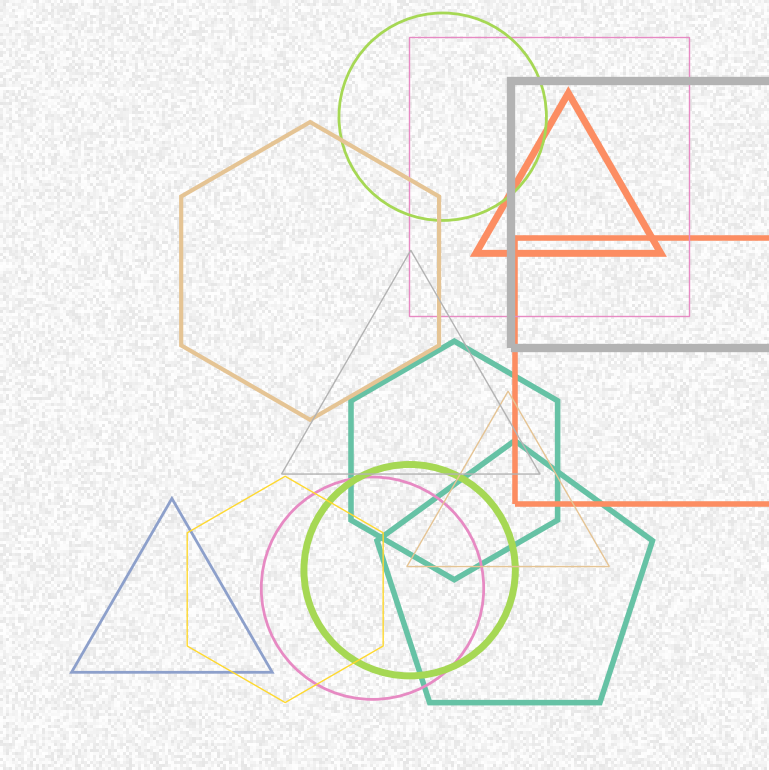[{"shape": "hexagon", "thickness": 2, "radius": 0.77, "center": [0.59, 0.402]}, {"shape": "pentagon", "thickness": 2, "radius": 0.94, "center": [0.669, 0.24]}, {"shape": "triangle", "thickness": 2.5, "radius": 0.69, "center": [0.738, 0.74]}, {"shape": "square", "thickness": 2, "radius": 0.86, "center": [0.841, 0.518]}, {"shape": "triangle", "thickness": 1, "radius": 0.75, "center": [0.223, 0.202]}, {"shape": "circle", "thickness": 1, "radius": 0.72, "center": [0.484, 0.236]}, {"shape": "square", "thickness": 0.5, "radius": 0.91, "center": [0.713, 0.77]}, {"shape": "circle", "thickness": 1, "radius": 0.67, "center": [0.575, 0.848]}, {"shape": "circle", "thickness": 2.5, "radius": 0.69, "center": [0.532, 0.259]}, {"shape": "hexagon", "thickness": 0.5, "radius": 0.73, "center": [0.37, 0.235]}, {"shape": "triangle", "thickness": 0.5, "radius": 0.76, "center": [0.66, 0.34]}, {"shape": "hexagon", "thickness": 1.5, "radius": 0.97, "center": [0.403, 0.648]}, {"shape": "square", "thickness": 3, "radius": 0.87, "center": [0.838, 0.722]}, {"shape": "triangle", "thickness": 0.5, "radius": 0.97, "center": [0.533, 0.481]}]